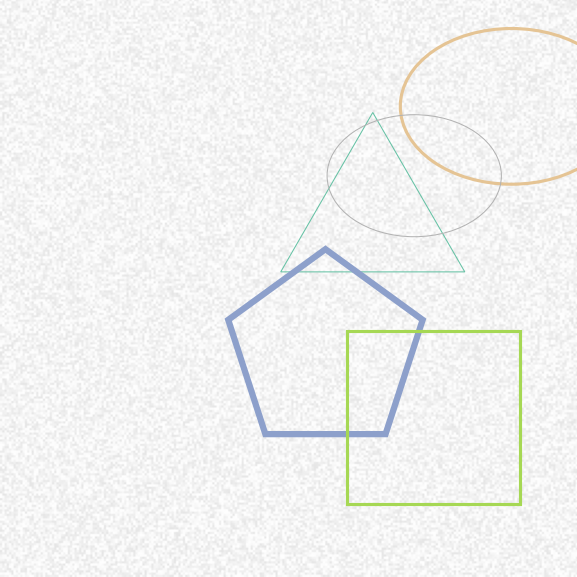[{"shape": "triangle", "thickness": 0.5, "radius": 0.92, "center": [0.645, 0.62]}, {"shape": "pentagon", "thickness": 3, "radius": 0.89, "center": [0.564, 0.391]}, {"shape": "square", "thickness": 1.5, "radius": 0.75, "center": [0.751, 0.276]}, {"shape": "oval", "thickness": 1.5, "radius": 0.96, "center": [0.886, 0.815]}, {"shape": "oval", "thickness": 0.5, "radius": 0.75, "center": [0.717, 0.695]}]